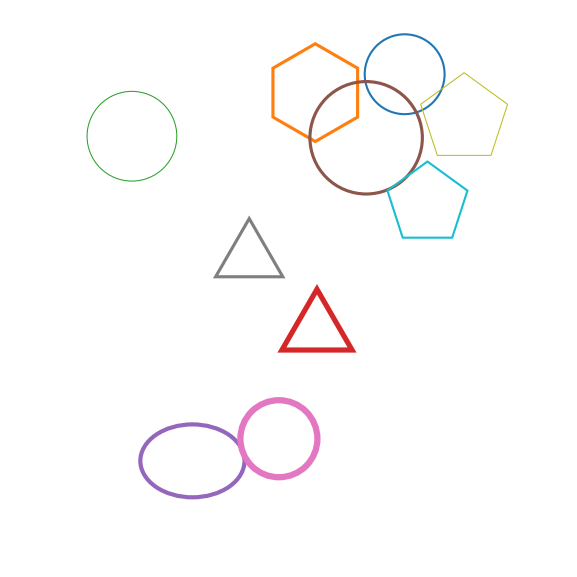[{"shape": "circle", "thickness": 1, "radius": 0.35, "center": [0.701, 0.871]}, {"shape": "hexagon", "thickness": 1.5, "radius": 0.42, "center": [0.546, 0.839]}, {"shape": "circle", "thickness": 0.5, "radius": 0.39, "center": [0.228, 0.763]}, {"shape": "triangle", "thickness": 2.5, "radius": 0.35, "center": [0.549, 0.428]}, {"shape": "oval", "thickness": 2, "radius": 0.45, "center": [0.333, 0.201]}, {"shape": "circle", "thickness": 1.5, "radius": 0.49, "center": [0.634, 0.761]}, {"shape": "circle", "thickness": 3, "radius": 0.33, "center": [0.483, 0.239]}, {"shape": "triangle", "thickness": 1.5, "radius": 0.34, "center": [0.432, 0.553]}, {"shape": "pentagon", "thickness": 0.5, "radius": 0.4, "center": [0.804, 0.794]}, {"shape": "pentagon", "thickness": 1, "radius": 0.36, "center": [0.74, 0.647]}]